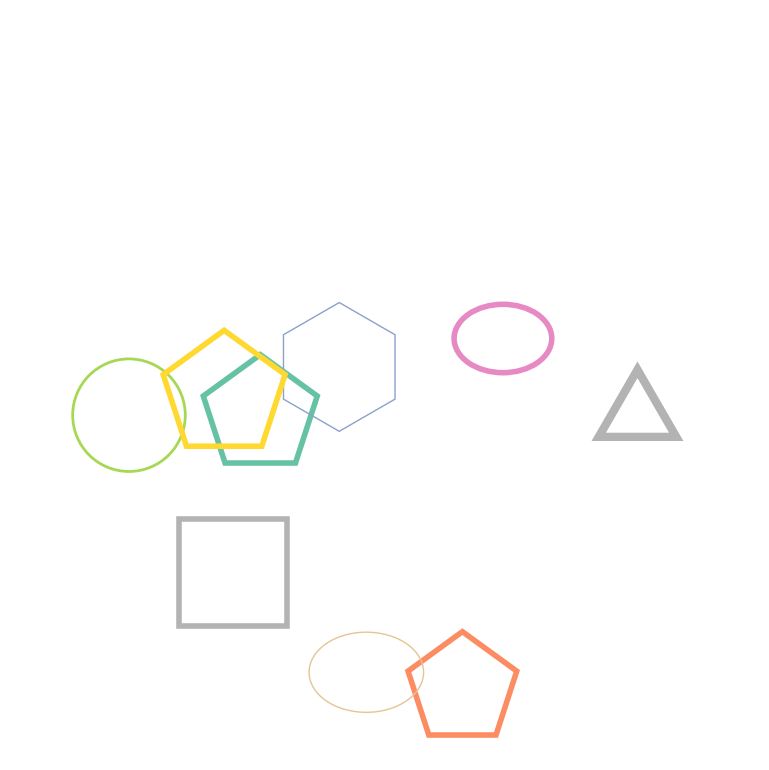[{"shape": "pentagon", "thickness": 2, "radius": 0.39, "center": [0.338, 0.462]}, {"shape": "pentagon", "thickness": 2, "radius": 0.37, "center": [0.601, 0.105]}, {"shape": "hexagon", "thickness": 0.5, "radius": 0.42, "center": [0.441, 0.523]}, {"shape": "oval", "thickness": 2, "radius": 0.32, "center": [0.653, 0.56]}, {"shape": "circle", "thickness": 1, "radius": 0.37, "center": [0.167, 0.461]}, {"shape": "pentagon", "thickness": 2, "radius": 0.42, "center": [0.291, 0.488]}, {"shape": "oval", "thickness": 0.5, "radius": 0.37, "center": [0.476, 0.127]}, {"shape": "square", "thickness": 2, "radius": 0.35, "center": [0.303, 0.256]}, {"shape": "triangle", "thickness": 3, "radius": 0.29, "center": [0.828, 0.462]}]